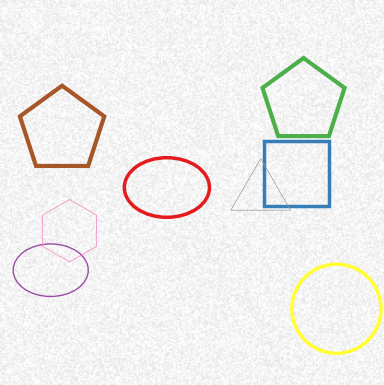[{"shape": "oval", "thickness": 2.5, "radius": 0.55, "center": [0.433, 0.513]}, {"shape": "square", "thickness": 2.5, "radius": 0.42, "center": [0.77, 0.549]}, {"shape": "pentagon", "thickness": 3, "radius": 0.56, "center": [0.788, 0.737]}, {"shape": "oval", "thickness": 1, "radius": 0.49, "center": [0.132, 0.298]}, {"shape": "circle", "thickness": 2.5, "radius": 0.58, "center": [0.874, 0.198]}, {"shape": "pentagon", "thickness": 3, "radius": 0.58, "center": [0.161, 0.662]}, {"shape": "hexagon", "thickness": 0.5, "radius": 0.4, "center": [0.181, 0.401]}, {"shape": "triangle", "thickness": 0.5, "radius": 0.45, "center": [0.677, 0.499]}]